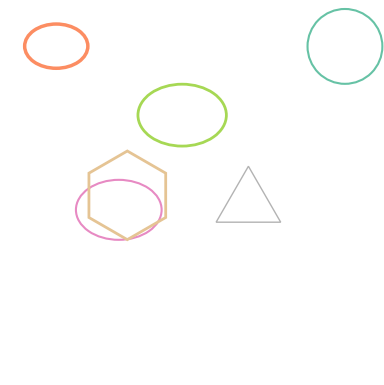[{"shape": "circle", "thickness": 1.5, "radius": 0.49, "center": [0.896, 0.879]}, {"shape": "oval", "thickness": 2.5, "radius": 0.41, "center": [0.146, 0.88]}, {"shape": "oval", "thickness": 1.5, "radius": 0.56, "center": [0.309, 0.455]}, {"shape": "oval", "thickness": 2, "radius": 0.57, "center": [0.473, 0.701]}, {"shape": "hexagon", "thickness": 2, "radius": 0.58, "center": [0.331, 0.493]}, {"shape": "triangle", "thickness": 1, "radius": 0.48, "center": [0.645, 0.471]}]